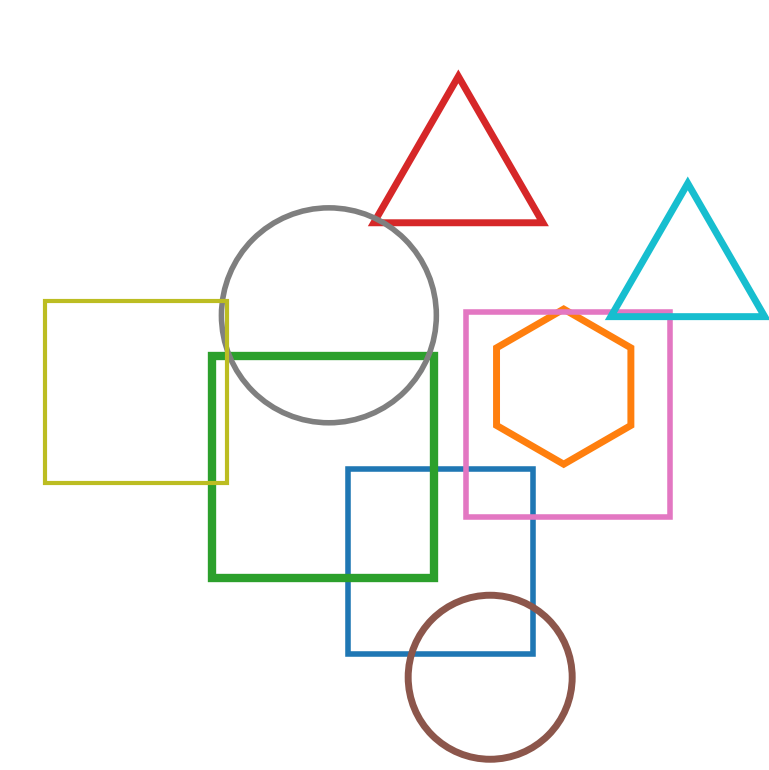[{"shape": "square", "thickness": 2, "radius": 0.6, "center": [0.573, 0.271]}, {"shape": "hexagon", "thickness": 2.5, "radius": 0.5, "center": [0.732, 0.498]}, {"shape": "square", "thickness": 3, "radius": 0.72, "center": [0.419, 0.393]}, {"shape": "triangle", "thickness": 2.5, "radius": 0.63, "center": [0.595, 0.774]}, {"shape": "circle", "thickness": 2.5, "radius": 0.53, "center": [0.637, 0.12]}, {"shape": "square", "thickness": 2, "radius": 0.66, "center": [0.738, 0.462]}, {"shape": "circle", "thickness": 2, "radius": 0.7, "center": [0.427, 0.59]}, {"shape": "square", "thickness": 1.5, "radius": 0.59, "center": [0.177, 0.491]}, {"shape": "triangle", "thickness": 2.5, "radius": 0.58, "center": [0.893, 0.646]}]